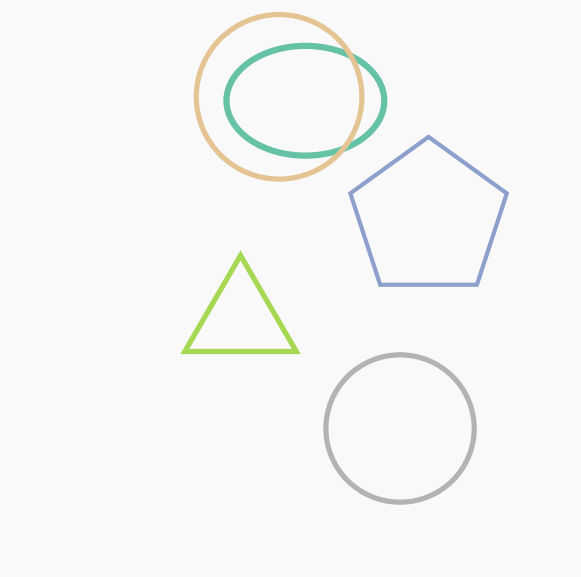[{"shape": "oval", "thickness": 3, "radius": 0.68, "center": [0.525, 0.825]}, {"shape": "pentagon", "thickness": 2, "radius": 0.71, "center": [0.737, 0.621]}, {"shape": "triangle", "thickness": 2.5, "radius": 0.55, "center": [0.414, 0.446]}, {"shape": "circle", "thickness": 2.5, "radius": 0.71, "center": [0.48, 0.831]}, {"shape": "circle", "thickness": 2.5, "radius": 0.64, "center": [0.688, 0.257]}]